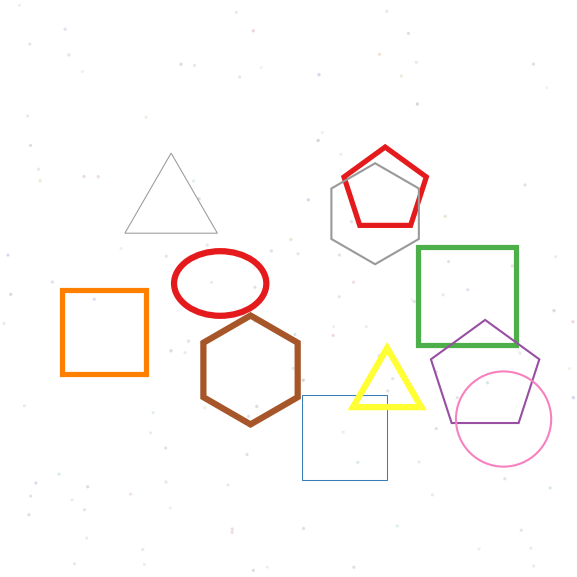[{"shape": "oval", "thickness": 3, "radius": 0.4, "center": [0.381, 0.508]}, {"shape": "pentagon", "thickness": 2.5, "radius": 0.37, "center": [0.667, 0.67]}, {"shape": "square", "thickness": 0.5, "radius": 0.37, "center": [0.596, 0.241]}, {"shape": "square", "thickness": 2.5, "radius": 0.42, "center": [0.809, 0.486]}, {"shape": "pentagon", "thickness": 1, "radius": 0.49, "center": [0.84, 0.346]}, {"shape": "square", "thickness": 2.5, "radius": 0.36, "center": [0.181, 0.424]}, {"shape": "triangle", "thickness": 3, "radius": 0.34, "center": [0.67, 0.328]}, {"shape": "hexagon", "thickness": 3, "radius": 0.47, "center": [0.434, 0.359]}, {"shape": "circle", "thickness": 1, "radius": 0.41, "center": [0.872, 0.274]}, {"shape": "hexagon", "thickness": 1, "radius": 0.44, "center": [0.65, 0.629]}, {"shape": "triangle", "thickness": 0.5, "radius": 0.46, "center": [0.296, 0.642]}]